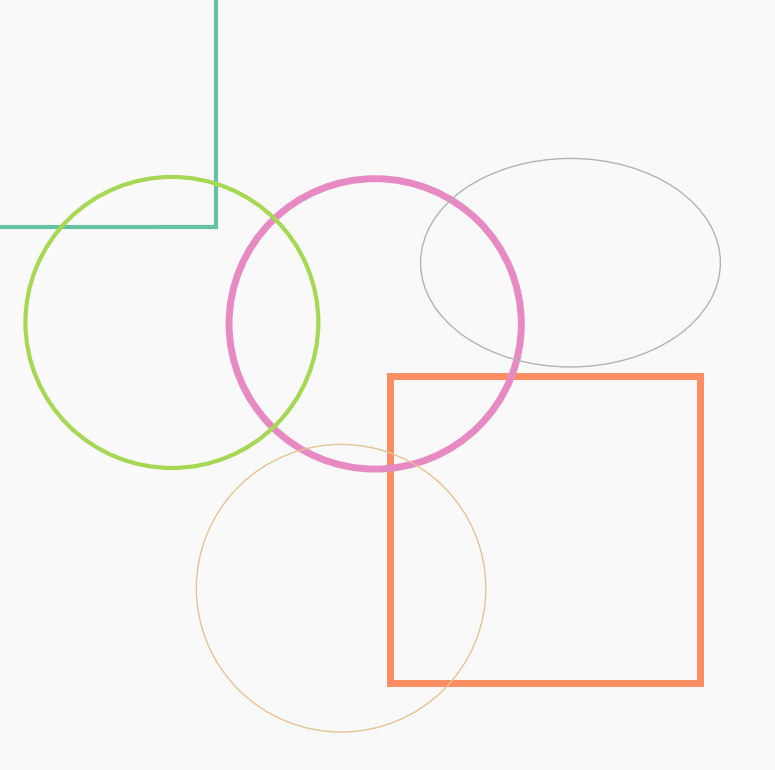[{"shape": "square", "thickness": 1.5, "radius": 0.86, "center": [0.107, 0.878]}, {"shape": "square", "thickness": 2.5, "radius": 1.0, "center": [0.703, 0.312]}, {"shape": "circle", "thickness": 2.5, "radius": 0.94, "center": [0.484, 0.579]}, {"shape": "circle", "thickness": 1.5, "radius": 0.94, "center": [0.222, 0.581]}, {"shape": "circle", "thickness": 0.5, "radius": 0.93, "center": [0.44, 0.236]}, {"shape": "oval", "thickness": 0.5, "radius": 0.97, "center": [0.736, 0.659]}]